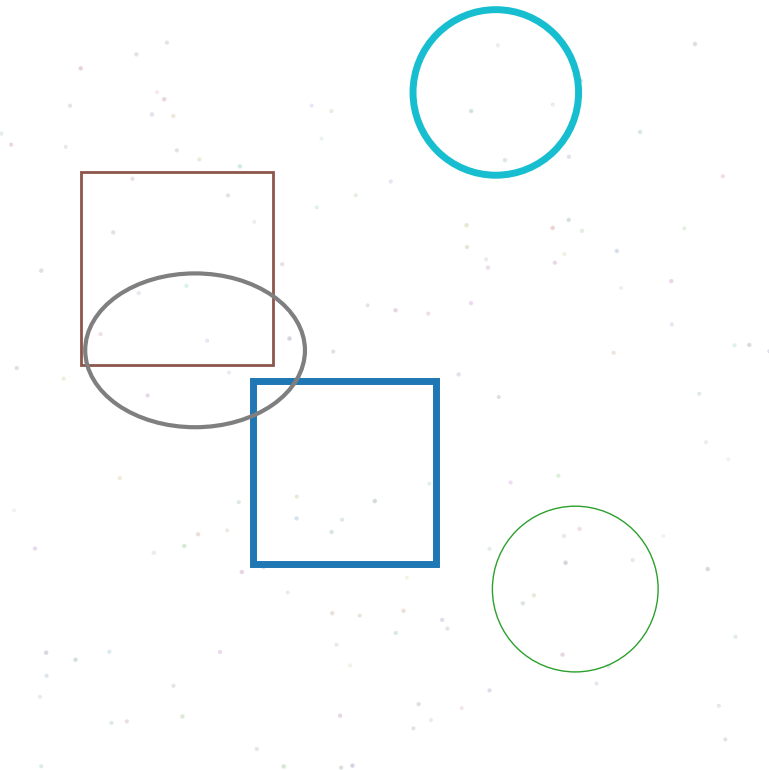[{"shape": "square", "thickness": 2.5, "radius": 0.59, "center": [0.448, 0.386]}, {"shape": "circle", "thickness": 0.5, "radius": 0.54, "center": [0.747, 0.235]}, {"shape": "square", "thickness": 1, "radius": 0.63, "center": [0.23, 0.651]}, {"shape": "oval", "thickness": 1.5, "radius": 0.71, "center": [0.253, 0.545]}, {"shape": "circle", "thickness": 2.5, "radius": 0.54, "center": [0.644, 0.88]}]